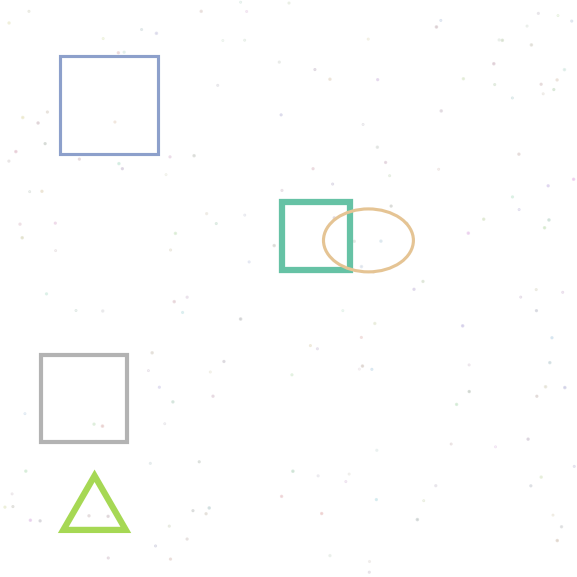[{"shape": "square", "thickness": 3, "radius": 0.29, "center": [0.548, 0.591]}, {"shape": "square", "thickness": 1.5, "radius": 0.42, "center": [0.189, 0.817]}, {"shape": "triangle", "thickness": 3, "radius": 0.31, "center": [0.164, 0.113]}, {"shape": "oval", "thickness": 1.5, "radius": 0.39, "center": [0.638, 0.583]}, {"shape": "square", "thickness": 2, "radius": 0.38, "center": [0.146, 0.309]}]